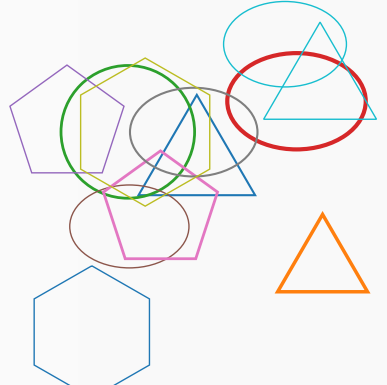[{"shape": "hexagon", "thickness": 1, "radius": 0.86, "center": [0.237, 0.138]}, {"shape": "triangle", "thickness": 1.5, "radius": 0.87, "center": [0.508, 0.58]}, {"shape": "triangle", "thickness": 2.5, "radius": 0.67, "center": [0.832, 0.309]}, {"shape": "circle", "thickness": 2, "radius": 0.86, "center": [0.33, 0.658]}, {"shape": "oval", "thickness": 3, "radius": 0.89, "center": [0.765, 0.737]}, {"shape": "pentagon", "thickness": 1, "radius": 0.77, "center": [0.173, 0.676]}, {"shape": "oval", "thickness": 1, "radius": 0.77, "center": [0.334, 0.412]}, {"shape": "pentagon", "thickness": 2, "radius": 0.77, "center": [0.414, 0.453]}, {"shape": "oval", "thickness": 1.5, "radius": 0.82, "center": [0.5, 0.657]}, {"shape": "hexagon", "thickness": 1, "radius": 0.96, "center": [0.375, 0.657]}, {"shape": "triangle", "thickness": 1, "radius": 0.84, "center": [0.826, 0.774]}, {"shape": "oval", "thickness": 1, "radius": 0.79, "center": [0.736, 0.885]}]